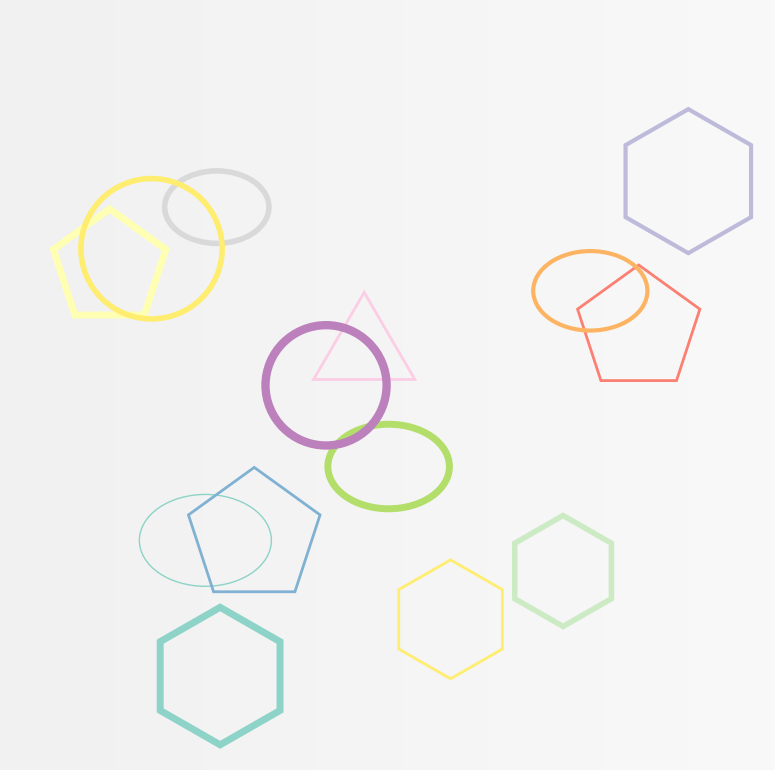[{"shape": "hexagon", "thickness": 2.5, "radius": 0.45, "center": [0.284, 0.122]}, {"shape": "oval", "thickness": 0.5, "radius": 0.43, "center": [0.265, 0.298]}, {"shape": "pentagon", "thickness": 2.5, "radius": 0.38, "center": [0.141, 0.653]}, {"shape": "hexagon", "thickness": 1.5, "radius": 0.47, "center": [0.888, 0.765]}, {"shape": "pentagon", "thickness": 1, "radius": 0.41, "center": [0.824, 0.573]}, {"shape": "pentagon", "thickness": 1, "radius": 0.45, "center": [0.328, 0.304]}, {"shape": "oval", "thickness": 1.5, "radius": 0.37, "center": [0.762, 0.622]}, {"shape": "oval", "thickness": 2.5, "radius": 0.39, "center": [0.501, 0.394]}, {"shape": "triangle", "thickness": 1, "radius": 0.38, "center": [0.47, 0.545]}, {"shape": "oval", "thickness": 2, "radius": 0.34, "center": [0.28, 0.731]}, {"shape": "circle", "thickness": 3, "radius": 0.39, "center": [0.421, 0.5]}, {"shape": "hexagon", "thickness": 2, "radius": 0.36, "center": [0.727, 0.258]}, {"shape": "circle", "thickness": 2, "radius": 0.46, "center": [0.196, 0.677]}, {"shape": "hexagon", "thickness": 1, "radius": 0.39, "center": [0.581, 0.196]}]